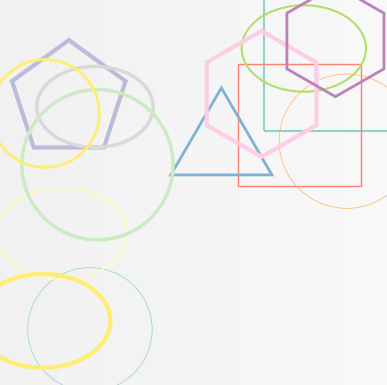[{"shape": "square", "thickness": 1.5, "radius": 0.92, "center": [0.864, 0.844]}, {"shape": "circle", "thickness": 0.5, "radius": 0.8, "center": [0.232, 0.144]}, {"shape": "oval", "thickness": 1, "radius": 0.85, "center": [0.16, 0.394]}, {"shape": "pentagon", "thickness": 3, "radius": 0.77, "center": [0.178, 0.742]}, {"shape": "square", "thickness": 1, "radius": 0.79, "center": [0.773, 0.676]}, {"shape": "triangle", "thickness": 2, "radius": 0.75, "center": [0.571, 0.621]}, {"shape": "circle", "thickness": 0.5, "radius": 0.87, "center": [0.895, 0.633]}, {"shape": "oval", "thickness": 1.5, "radius": 0.8, "center": [0.784, 0.874]}, {"shape": "hexagon", "thickness": 3, "radius": 0.82, "center": [0.675, 0.756]}, {"shape": "oval", "thickness": 2.5, "radius": 0.75, "center": [0.245, 0.722]}, {"shape": "hexagon", "thickness": 2, "radius": 0.72, "center": [0.866, 0.893]}, {"shape": "circle", "thickness": 2.5, "radius": 0.98, "center": [0.252, 0.572]}, {"shape": "circle", "thickness": 2, "radius": 0.7, "center": [0.116, 0.705]}, {"shape": "oval", "thickness": 3, "radius": 0.87, "center": [0.111, 0.167]}]